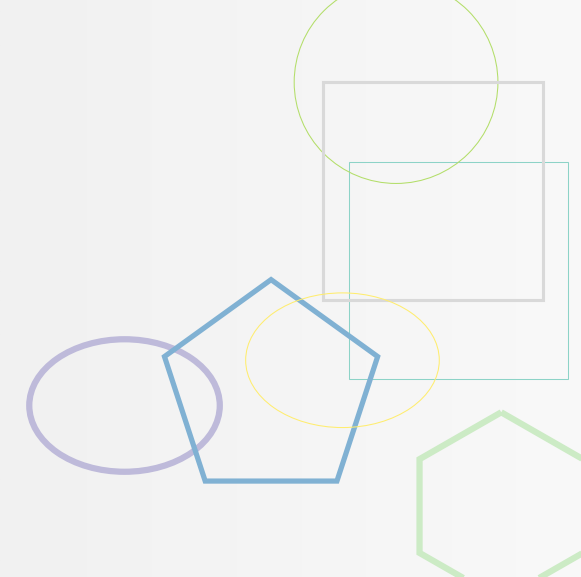[{"shape": "square", "thickness": 0.5, "radius": 0.94, "center": [0.789, 0.53]}, {"shape": "oval", "thickness": 3, "radius": 0.82, "center": [0.214, 0.297]}, {"shape": "pentagon", "thickness": 2.5, "radius": 0.96, "center": [0.466, 0.322]}, {"shape": "circle", "thickness": 0.5, "radius": 0.88, "center": [0.681, 0.857]}, {"shape": "square", "thickness": 1.5, "radius": 0.95, "center": [0.745, 0.669]}, {"shape": "hexagon", "thickness": 3, "radius": 0.81, "center": [0.862, 0.123]}, {"shape": "oval", "thickness": 0.5, "radius": 0.83, "center": [0.589, 0.375]}]